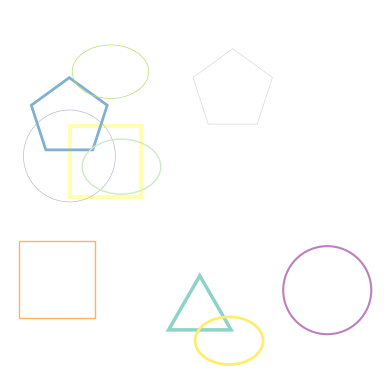[{"shape": "triangle", "thickness": 2.5, "radius": 0.47, "center": [0.519, 0.19]}, {"shape": "square", "thickness": 3, "radius": 0.46, "center": [0.274, 0.58]}, {"shape": "circle", "thickness": 0.5, "radius": 0.6, "center": [0.18, 0.595]}, {"shape": "pentagon", "thickness": 2, "radius": 0.52, "center": [0.18, 0.695]}, {"shape": "square", "thickness": 1, "radius": 0.49, "center": [0.148, 0.274]}, {"shape": "oval", "thickness": 0.5, "radius": 0.5, "center": [0.287, 0.814]}, {"shape": "pentagon", "thickness": 0.5, "radius": 0.54, "center": [0.604, 0.765]}, {"shape": "circle", "thickness": 1.5, "radius": 0.57, "center": [0.85, 0.246]}, {"shape": "oval", "thickness": 1, "radius": 0.51, "center": [0.315, 0.567]}, {"shape": "oval", "thickness": 2, "radius": 0.44, "center": [0.595, 0.115]}]